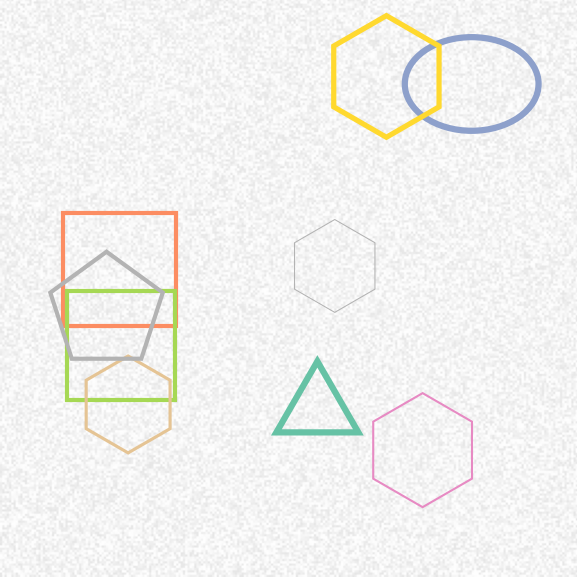[{"shape": "triangle", "thickness": 3, "radius": 0.41, "center": [0.55, 0.291]}, {"shape": "square", "thickness": 2, "radius": 0.49, "center": [0.206, 0.532]}, {"shape": "oval", "thickness": 3, "radius": 0.58, "center": [0.817, 0.854]}, {"shape": "hexagon", "thickness": 1, "radius": 0.49, "center": [0.732, 0.22]}, {"shape": "square", "thickness": 2, "radius": 0.47, "center": [0.209, 0.402]}, {"shape": "hexagon", "thickness": 2.5, "radius": 0.53, "center": [0.669, 0.867]}, {"shape": "hexagon", "thickness": 1.5, "radius": 0.42, "center": [0.222, 0.299]}, {"shape": "hexagon", "thickness": 0.5, "radius": 0.4, "center": [0.58, 0.539]}, {"shape": "pentagon", "thickness": 2, "radius": 0.51, "center": [0.185, 0.461]}]